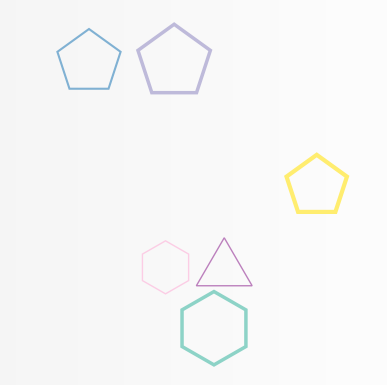[{"shape": "hexagon", "thickness": 2.5, "radius": 0.48, "center": [0.552, 0.147]}, {"shape": "pentagon", "thickness": 2.5, "radius": 0.49, "center": [0.449, 0.839]}, {"shape": "pentagon", "thickness": 1.5, "radius": 0.43, "center": [0.23, 0.839]}, {"shape": "hexagon", "thickness": 1, "radius": 0.34, "center": [0.427, 0.306]}, {"shape": "triangle", "thickness": 1, "radius": 0.42, "center": [0.579, 0.299]}, {"shape": "pentagon", "thickness": 3, "radius": 0.41, "center": [0.817, 0.516]}]